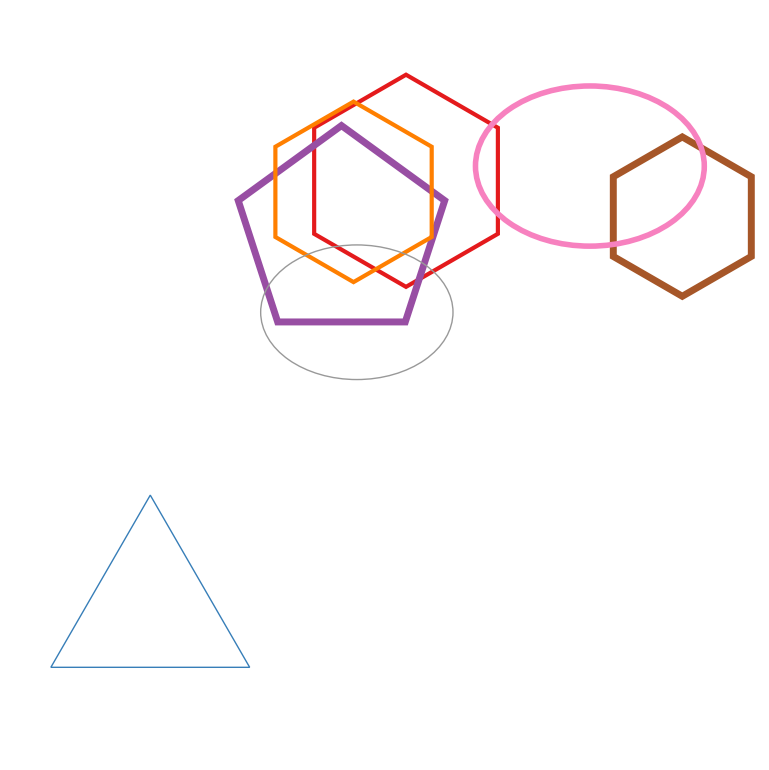[{"shape": "hexagon", "thickness": 1.5, "radius": 0.69, "center": [0.527, 0.765]}, {"shape": "triangle", "thickness": 0.5, "radius": 0.75, "center": [0.195, 0.208]}, {"shape": "pentagon", "thickness": 2.5, "radius": 0.7, "center": [0.443, 0.696]}, {"shape": "hexagon", "thickness": 1.5, "radius": 0.59, "center": [0.459, 0.751]}, {"shape": "hexagon", "thickness": 2.5, "radius": 0.52, "center": [0.886, 0.719]}, {"shape": "oval", "thickness": 2, "radius": 0.74, "center": [0.766, 0.784]}, {"shape": "oval", "thickness": 0.5, "radius": 0.62, "center": [0.463, 0.594]}]